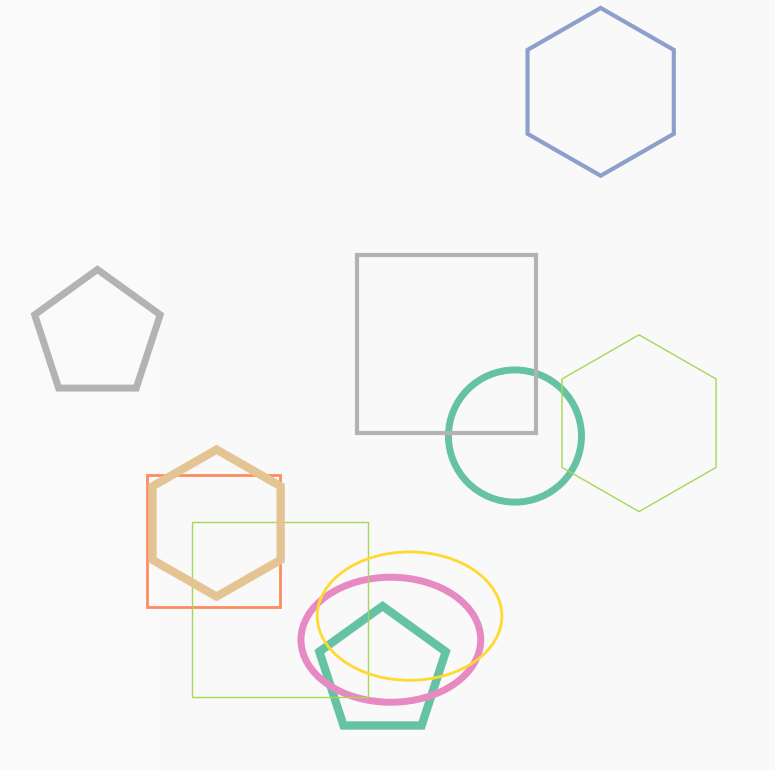[{"shape": "circle", "thickness": 2.5, "radius": 0.43, "center": [0.664, 0.434]}, {"shape": "pentagon", "thickness": 3, "radius": 0.43, "center": [0.494, 0.127]}, {"shape": "square", "thickness": 1, "radius": 0.43, "center": [0.275, 0.298]}, {"shape": "hexagon", "thickness": 1.5, "radius": 0.54, "center": [0.775, 0.881]}, {"shape": "oval", "thickness": 2.5, "radius": 0.58, "center": [0.504, 0.169]}, {"shape": "square", "thickness": 0.5, "radius": 0.57, "center": [0.361, 0.208]}, {"shape": "hexagon", "thickness": 0.5, "radius": 0.57, "center": [0.825, 0.45]}, {"shape": "oval", "thickness": 1, "radius": 0.6, "center": [0.528, 0.2]}, {"shape": "hexagon", "thickness": 3, "radius": 0.48, "center": [0.279, 0.321]}, {"shape": "pentagon", "thickness": 2.5, "radius": 0.43, "center": [0.126, 0.565]}, {"shape": "square", "thickness": 1.5, "radius": 0.58, "center": [0.576, 0.553]}]